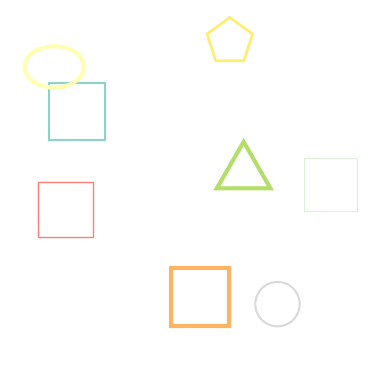[{"shape": "square", "thickness": 1.5, "radius": 0.37, "center": [0.2, 0.71]}, {"shape": "oval", "thickness": 3, "radius": 0.38, "center": [0.141, 0.826]}, {"shape": "square", "thickness": 1, "radius": 0.36, "center": [0.171, 0.455]}, {"shape": "square", "thickness": 3, "radius": 0.37, "center": [0.519, 0.228]}, {"shape": "triangle", "thickness": 3, "radius": 0.4, "center": [0.633, 0.551]}, {"shape": "circle", "thickness": 1.5, "radius": 0.29, "center": [0.721, 0.21]}, {"shape": "square", "thickness": 0.5, "radius": 0.35, "center": [0.858, 0.521]}, {"shape": "pentagon", "thickness": 2, "radius": 0.31, "center": [0.597, 0.892]}]